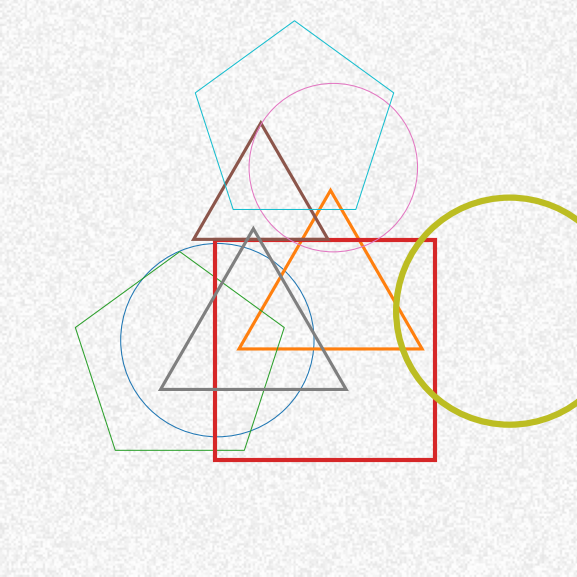[{"shape": "circle", "thickness": 0.5, "radius": 0.84, "center": [0.376, 0.41]}, {"shape": "triangle", "thickness": 1.5, "radius": 0.92, "center": [0.572, 0.486]}, {"shape": "pentagon", "thickness": 0.5, "radius": 0.95, "center": [0.311, 0.373]}, {"shape": "square", "thickness": 2, "radius": 0.95, "center": [0.563, 0.393]}, {"shape": "triangle", "thickness": 1.5, "radius": 0.67, "center": [0.452, 0.652]}, {"shape": "circle", "thickness": 0.5, "radius": 0.73, "center": [0.577, 0.709]}, {"shape": "triangle", "thickness": 1.5, "radius": 0.93, "center": [0.439, 0.418]}, {"shape": "circle", "thickness": 3, "radius": 0.98, "center": [0.883, 0.46]}, {"shape": "pentagon", "thickness": 0.5, "radius": 0.9, "center": [0.51, 0.783]}]